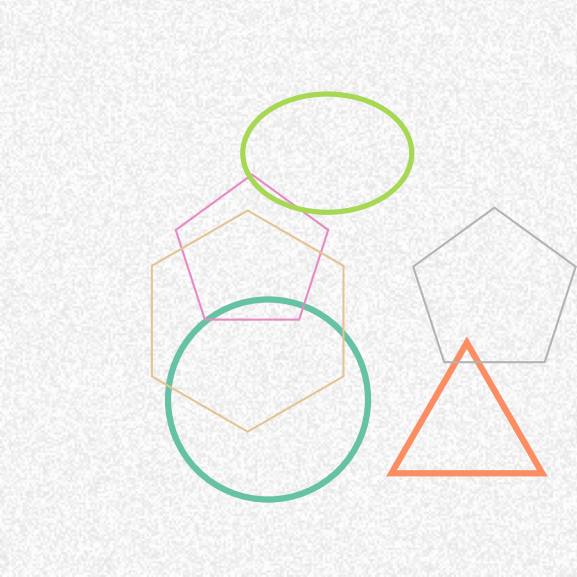[{"shape": "circle", "thickness": 3, "radius": 0.87, "center": [0.464, 0.307]}, {"shape": "triangle", "thickness": 3, "radius": 0.75, "center": [0.808, 0.255]}, {"shape": "pentagon", "thickness": 1, "radius": 0.69, "center": [0.436, 0.558]}, {"shape": "oval", "thickness": 2.5, "radius": 0.73, "center": [0.567, 0.734]}, {"shape": "hexagon", "thickness": 1, "radius": 0.96, "center": [0.429, 0.443]}, {"shape": "pentagon", "thickness": 1, "radius": 0.74, "center": [0.856, 0.492]}]